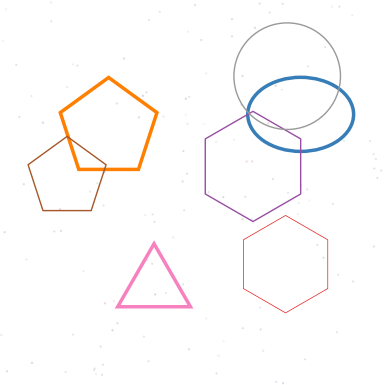[{"shape": "hexagon", "thickness": 0.5, "radius": 0.63, "center": [0.742, 0.314]}, {"shape": "oval", "thickness": 2.5, "radius": 0.69, "center": [0.781, 0.703]}, {"shape": "hexagon", "thickness": 1, "radius": 0.72, "center": [0.657, 0.568]}, {"shape": "pentagon", "thickness": 2.5, "radius": 0.66, "center": [0.282, 0.667]}, {"shape": "pentagon", "thickness": 1, "radius": 0.53, "center": [0.174, 0.539]}, {"shape": "triangle", "thickness": 2.5, "radius": 0.55, "center": [0.4, 0.258]}, {"shape": "circle", "thickness": 1, "radius": 0.69, "center": [0.746, 0.802]}]